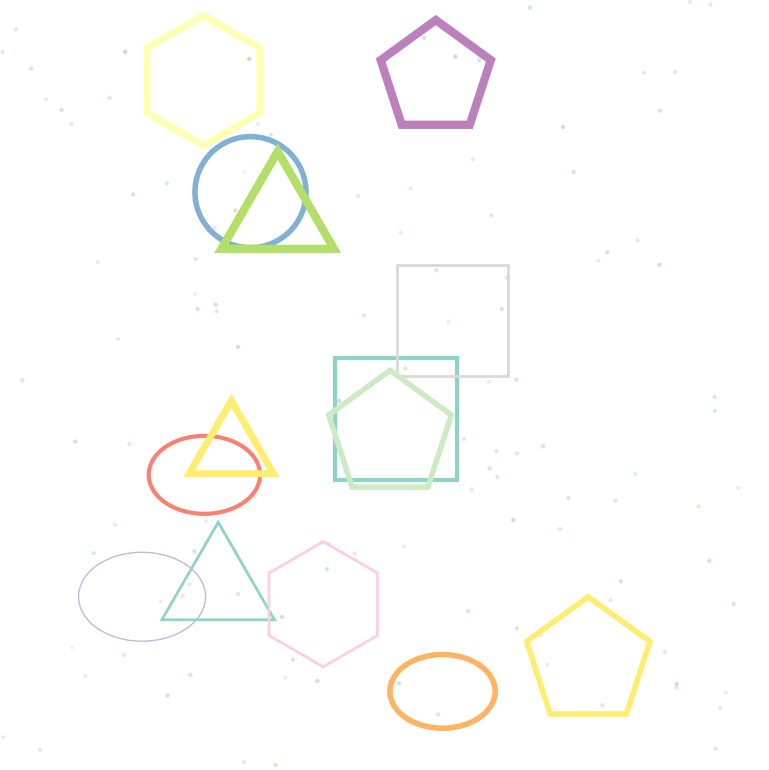[{"shape": "triangle", "thickness": 1, "radius": 0.42, "center": [0.283, 0.237]}, {"shape": "square", "thickness": 1.5, "radius": 0.4, "center": [0.514, 0.456]}, {"shape": "hexagon", "thickness": 2.5, "radius": 0.42, "center": [0.264, 0.896]}, {"shape": "oval", "thickness": 0.5, "radius": 0.41, "center": [0.184, 0.225]}, {"shape": "oval", "thickness": 1.5, "radius": 0.36, "center": [0.265, 0.383]}, {"shape": "circle", "thickness": 2, "radius": 0.36, "center": [0.325, 0.75]}, {"shape": "oval", "thickness": 2, "radius": 0.34, "center": [0.575, 0.102]}, {"shape": "triangle", "thickness": 3, "radius": 0.42, "center": [0.361, 0.719]}, {"shape": "hexagon", "thickness": 1, "radius": 0.41, "center": [0.42, 0.215]}, {"shape": "square", "thickness": 1, "radius": 0.36, "center": [0.587, 0.584]}, {"shape": "pentagon", "thickness": 3, "radius": 0.38, "center": [0.566, 0.899]}, {"shape": "pentagon", "thickness": 2, "radius": 0.42, "center": [0.507, 0.435]}, {"shape": "triangle", "thickness": 2.5, "radius": 0.32, "center": [0.3, 0.416]}, {"shape": "pentagon", "thickness": 2, "radius": 0.42, "center": [0.764, 0.141]}]